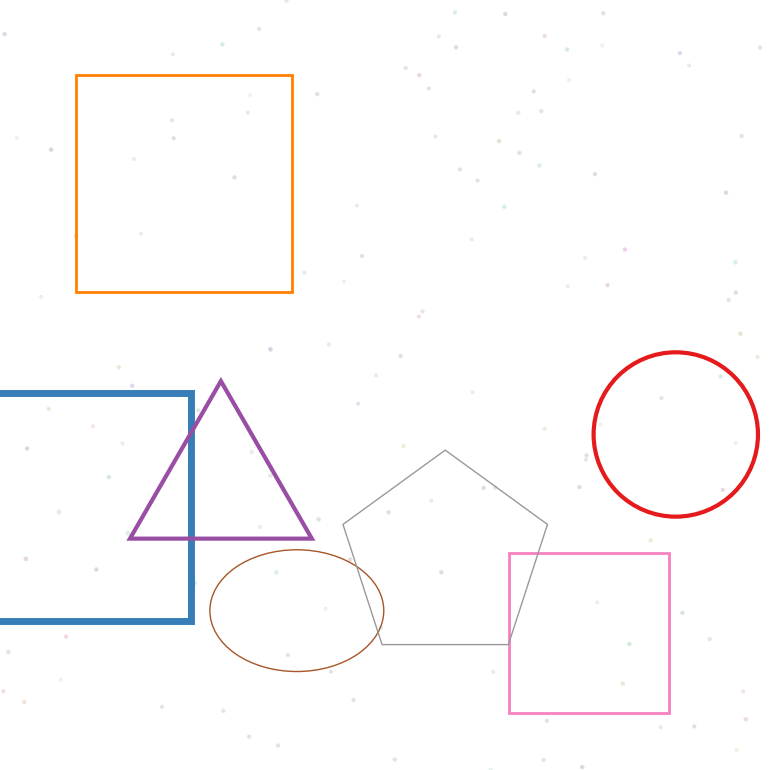[{"shape": "circle", "thickness": 1.5, "radius": 0.53, "center": [0.878, 0.436]}, {"shape": "square", "thickness": 2.5, "radius": 0.74, "center": [0.1, 0.342]}, {"shape": "triangle", "thickness": 1.5, "radius": 0.68, "center": [0.287, 0.369]}, {"shape": "square", "thickness": 1, "radius": 0.7, "center": [0.239, 0.762]}, {"shape": "oval", "thickness": 0.5, "radius": 0.56, "center": [0.385, 0.207]}, {"shape": "square", "thickness": 1, "radius": 0.52, "center": [0.765, 0.178]}, {"shape": "pentagon", "thickness": 0.5, "radius": 0.7, "center": [0.578, 0.276]}]